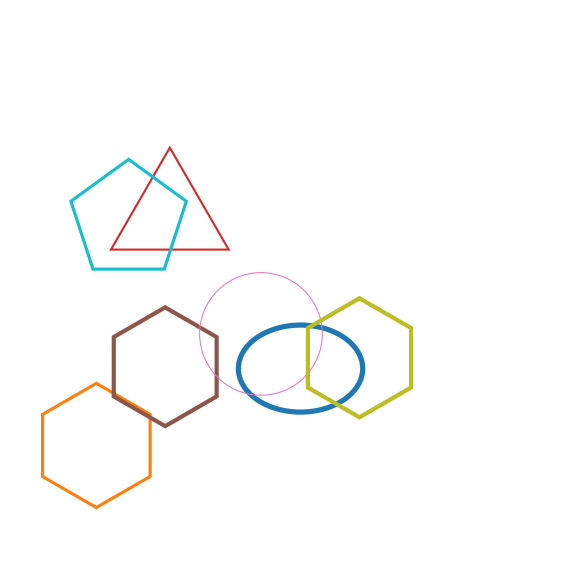[{"shape": "oval", "thickness": 2.5, "radius": 0.54, "center": [0.52, 0.361]}, {"shape": "hexagon", "thickness": 1.5, "radius": 0.54, "center": [0.167, 0.228]}, {"shape": "triangle", "thickness": 1, "radius": 0.59, "center": [0.294, 0.626]}, {"shape": "hexagon", "thickness": 2, "radius": 0.51, "center": [0.286, 0.364]}, {"shape": "circle", "thickness": 0.5, "radius": 0.53, "center": [0.452, 0.421]}, {"shape": "hexagon", "thickness": 2, "radius": 0.52, "center": [0.622, 0.38]}, {"shape": "pentagon", "thickness": 1.5, "radius": 0.53, "center": [0.223, 0.618]}]